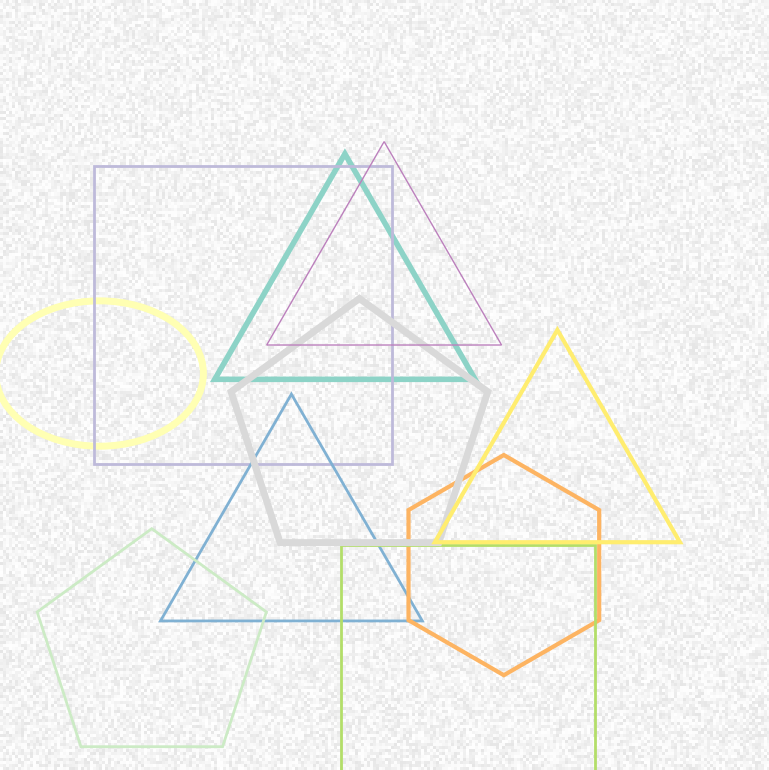[{"shape": "triangle", "thickness": 2, "radius": 0.98, "center": [0.448, 0.605]}, {"shape": "oval", "thickness": 2.5, "radius": 0.67, "center": [0.129, 0.515]}, {"shape": "square", "thickness": 1, "radius": 0.97, "center": [0.316, 0.591]}, {"shape": "triangle", "thickness": 1, "radius": 0.98, "center": [0.378, 0.292]}, {"shape": "hexagon", "thickness": 1.5, "radius": 0.71, "center": [0.654, 0.266]}, {"shape": "square", "thickness": 1, "radius": 0.82, "center": [0.607, 0.127]}, {"shape": "pentagon", "thickness": 2.5, "radius": 0.88, "center": [0.467, 0.437]}, {"shape": "triangle", "thickness": 0.5, "radius": 0.88, "center": [0.499, 0.64]}, {"shape": "pentagon", "thickness": 1, "radius": 0.78, "center": [0.197, 0.157]}, {"shape": "triangle", "thickness": 1.5, "radius": 0.92, "center": [0.724, 0.388]}]